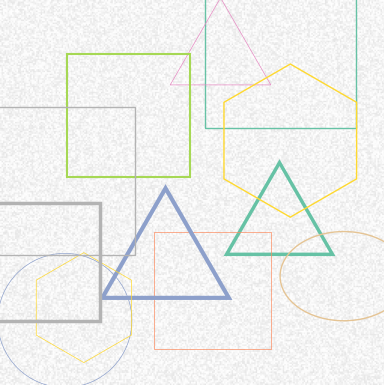[{"shape": "square", "thickness": 1, "radius": 0.98, "center": [0.729, 0.863]}, {"shape": "triangle", "thickness": 2.5, "radius": 0.79, "center": [0.726, 0.419]}, {"shape": "square", "thickness": 0.5, "radius": 0.76, "center": [0.551, 0.246]}, {"shape": "circle", "thickness": 0.5, "radius": 0.87, "center": [0.168, 0.168]}, {"shape": "triangle", "thickness": 3, "radius": 0.95, "center": [0.43, 0.321]}, {"shape": "triangle", "thickness": 0.5, "radius": 0.75, "center": [0.573, 0.855]}, {"shape": "square", "thickness": 1.5, "radius": 0.8, "center": [0.335, 0.7]}, {"shape": "hexagon", "thickness": 1, "radius": 0.99, "center": [0.754, 0.635]}, {"shape": "hexagon", "thickness": 0.5, "radius": 0.71, "center": [0.218, 0.201]}, {"shape": "oval", "thickness": 1, "radius": 0.83, "center": [0.893, 0.283]}, {"shape": "square", "thickness": 1, "radius": 0.96, "center": [0.159, 0.529]}, {"shape": "square", "thickness": 2.5, "radius": 0.76, "center": [0.107, 0.319]}]